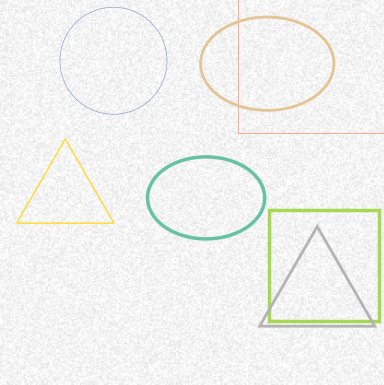[{"shape": "oval", "thickness": 2.5, "radius": 0.76, "center": [0.535, 0.486]}, {"shape": "square", "thickness": 0.5, "radius": 0.99, "center": [0.817, 0.852]}, {"shape": "circle", "thickness": 0.5, "radius": 0.7, "center": [0.295, 0.842]}, {"shape": "square", "thickness": 2.5, "radius": 0.72, "center": [0.841, 0.31]}, {"shape": "triangle", "thickness": 1, "radius": 0.73, "center": [0.17, 0.493]}, {"shape": "oval", "thickness": 2, "radius": 0.87, "center": [0.694, 0.835]}, {"shape": "triangle", "thickness": 2, "radius": 0.86, "center": [0.824, 0.239]}]